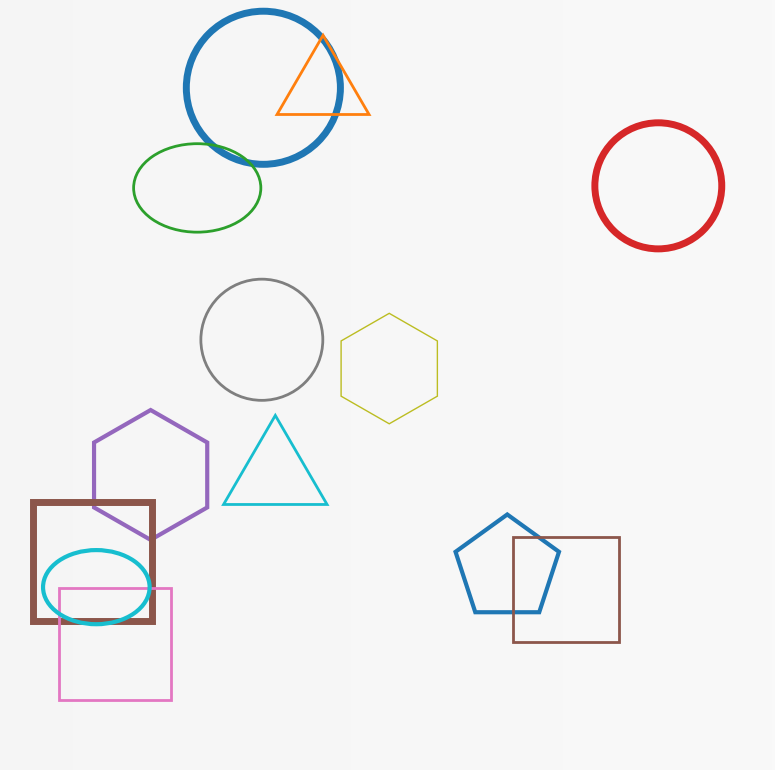[{"shape": "circle", "thickness": 2.5, "radius": 0.5, "center": [0.34, 0.886]}, {"shape": "pentagon", "thickness": 1.5, "radius": 0.35, "center": [0.655, 0.262]}, {"shape": "triangle", "thickness": 1, "radius": 0.34, "center": [0.417, 0.886]}, {"shape": "oval", "thickness": 1, "radius": 0.41, "center": [0.254, 0.756]}, {"shape": "circle", "thickness": 2.5, "radius": 0.41, "center": [0.849, 0.759]}, {"shape": "hexagon", "thickness": 1.5, "radius": 0.42, "center": [0.194, 0.383]}, {"shape": "square", "thickness": 2.5, "radius": 0.39, "center": [0.119, 0.271]}, {"shape": "square", "thickness": 1, "radius": 0.34, "center": [0.73, 0.234]}, {"shape": "square", "thickness": 1, "radius": 0.36, "center": [0.149, 0.164]}, {"shape": "circle", "thickness": 1, "radius": 0.39, "center": [0.338, 0.559]}, {"shape": "hexagon", "thickness": 0.5, "radius": 0.36, "center": [0.502, 0.521]}, {"shape": "triangle", "thickness": 1, "radius": 0.39, "center": [0.355, 0.383]}, {"shape": "oval", "thickness": 1.5, "radius": 0.34, "center": [0.124, 0.237]}]